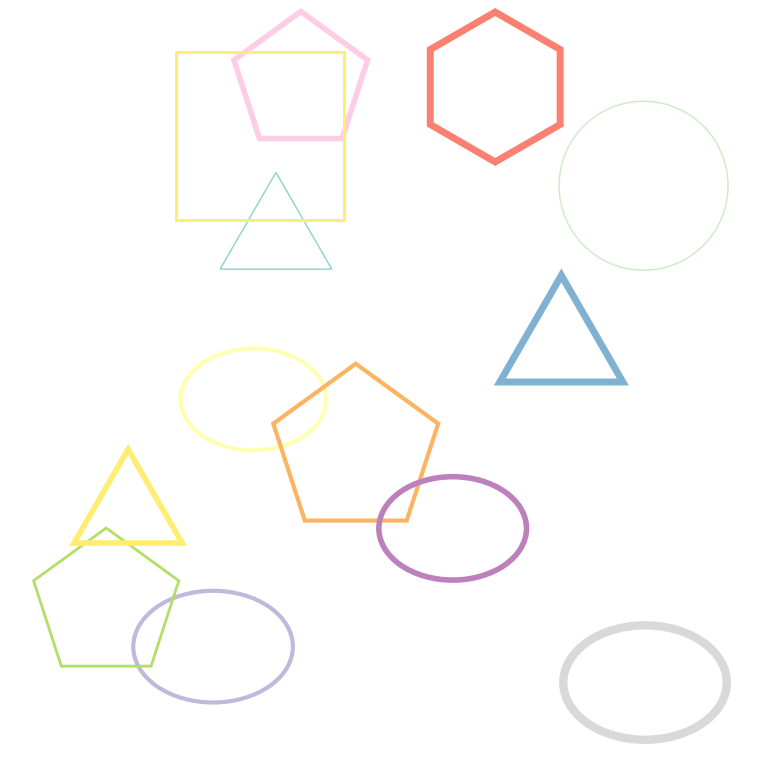[{"shape": "triangle", "thickness": 0.5, "radius": 0.42, "center": [0.358, 0.692]}, {"shape": "oval", "thickness": 1.5, "radius": 0.47, "center": [0.329, 0.481]}, {"shape": "oval", "thickness": 1.5, "radius": 0.52, "center": [0.277, 0.16]}, {"shape": "hexagon", "thickness": 2.5, "radius": 0.49, "center": [0.643, 0.887]}, {"shape": "triangle", "thickness": 2.5, "radius": 0.46, "center": [0.729, 0.55]}, {"shape": "pentagon", "thickness": 1.5, "radius": 0.56, "center": [0.462, 0.415]}, {"shape": "pentagon", "thickness": 1, "radius": 0.5, "center": [0.138, 0.215]}, {"shape": "pentagon", "thickness": 2, "radius": 0.46, "center": [0.391, 0.894]}, {"shape": "oval", "thickness": 3, "radius": 0.53, "center": [0.838, 0.114]}, {"shape": "oval", "thickness": 2, "radius": 0.48, "center": [0.588, 0.314]}, {"shape": "circle", "thickness": 0.5, "radius": 0.55, "center": [0.836, 0.759]}, {"shape": "square", "thickness": 1, "radius": 0.54, "center": [0.338, 0.824]}, {"shape": "triangle", "thickness": 2, "radius": 0.41, "center": [0.166, 0.335]}]